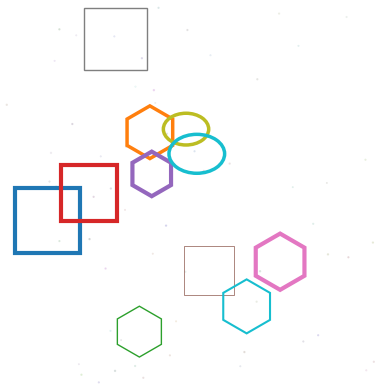[{"shape": "square", "thickness": 3, "radius": 0.42, "center": [0.124, 0.427]}, {"shape": "hexagon", "thickness": 2.5, "radius": 0.34, "center": [0.389, 0.657]}, {"shape": "hexagon", "thickness": 1, "radius": 0.33, "center": [0.362, 0.139]}, {"shape": "square", "thickness": 3, "radius": 0.36, "center": [0.232, 0.499]}, {"shape": "hexagon", "thickness": 3, "radius": 0.29, "center": [0.394, 0.548]}, {"shape": "square", "thickness": 0.5, "radius": 0.32, "center": [0.543, 0.297]}, {"shape": "hexagon", "thickness": 3, "radius": 0.37, "center": [0.728, 0.32]}, {"shape": "square", "thickness": 1, "radius": 0.41, "center": [0.3, 0.899]}, {"shape": "oval", "thickness": 2.5, "radius": 0.29, "center": [0.483, 0.665]}, {"shape": "hexagon", "thickness": 1.5, "radius": 0.35, "center": [0.641, 0.204]}, {"shape": "oval", "thickness": 2.5, "radius": 0.36, "center": [0.511, 0.601]}]